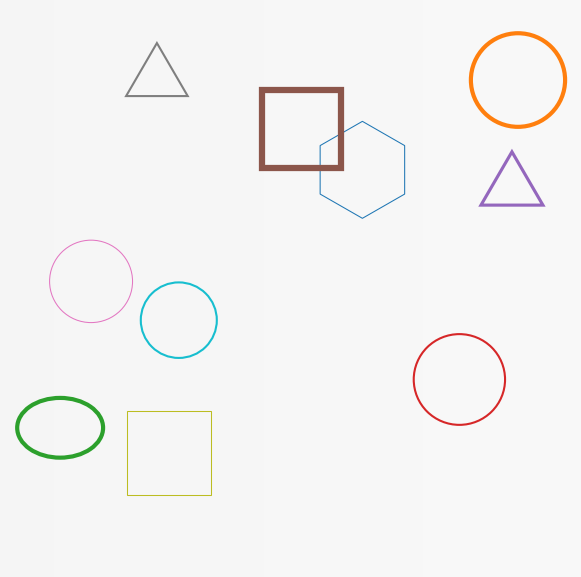[{"shape": "hexagon", "thickness": 0.5, "radius": 0.42, "center": [0.623, 0.705]}, {"shape": "circle", "thickness": 2, "radius": 0.41, "center": [0.891, 0.861]}, {"shape": "oval", "thickness": 2, "radius": 0.37, "center": [0.103, 0.258]}, {"shape": "circle", "thickness": 1, "radius": 0.39, "center": [0.79, 0.342]}, {"shape": "triangle", "thickness": 1.5, "radius": 0.31, "center": [0.881, 0.675]}, {"shape": "square", "thickness": 3, "radius": 0.34, "center": [0.519, 0.776]}, {"shape": "circle", "thickness": 0.5, "radius": 0.36, "center": [0.157, 0.512]}, {"shape": "triangle", "thickness": 1, "radius": 0.31, "center": [0.27, 0.863]}, {"shape": "square", "thickness": 0.5, "radius": 0.36, "center": [0.291, 0.214]}, {"shape": "circle", "thickness": 1, "radius": 0.33, "center": [0.308, 0.445]}]